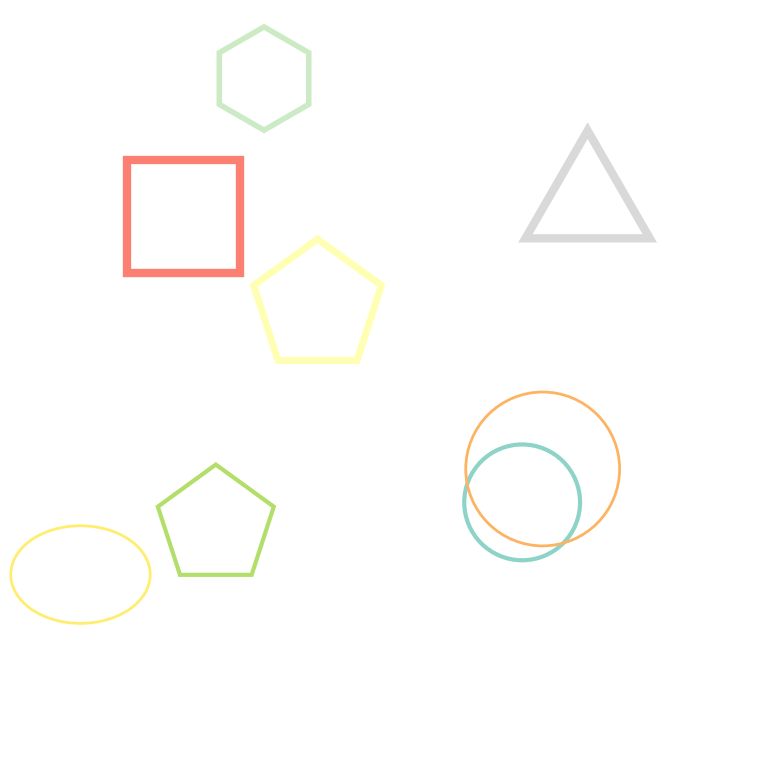[{"shape": "circle", "thickness": 1.5, "radius": 0.38, "center": [0.678, 0.348]}, {"shape": "pentagon", "thickness": 2.5, "radius": 0.44, "center": [0.412, 0.602]}, {"shape": "square", "thickness": 3, "radius": 0.37, "center": [0.238, 0.719]}, {"shape": "circle", "thickness": 1, "radius": 0.5, "center": [0.705, 0.391]}, {"shape": "pentagon", "thickness": 1.5, "radius": 0.4, "center": [0.28, 0.318]}, {"shape": "triangle", "thickness": 3, "radius": 0.47, "center": [0.763, 0.737]}, {"shape": "hexagon", "thickness": 2, "radius": 0.34, "center": [0.343, 0.898]}, {"shape": "oval", "thickness": 1, "radius": 0.45, "center": [0.105, 0.254]}]